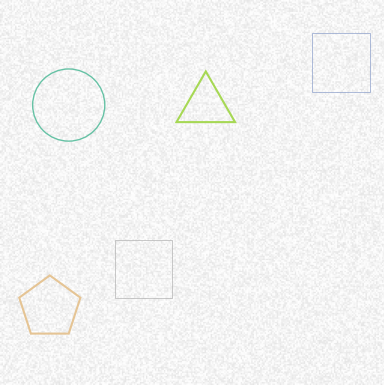[{"shape": "circle", "thickness": 1, "radius": 0.47, "center": [0.179, 0.727]}, {"shape": "square", "thickness": 0.5, "radius": 0.38, "center": [0.886, 0.838]}, {"shape": "triangle", "thickness": 1.5, "radius": 0.44, "center": [0.534, 0.727]}, {"shape": "pentagon", "thickness": 1.5, "radius": 0.42, "center": [0.129, 0.201]}, {"shape": "square", "thickness": 0.5, "radius": 0.37, "center": [0.372, 0.301]}]